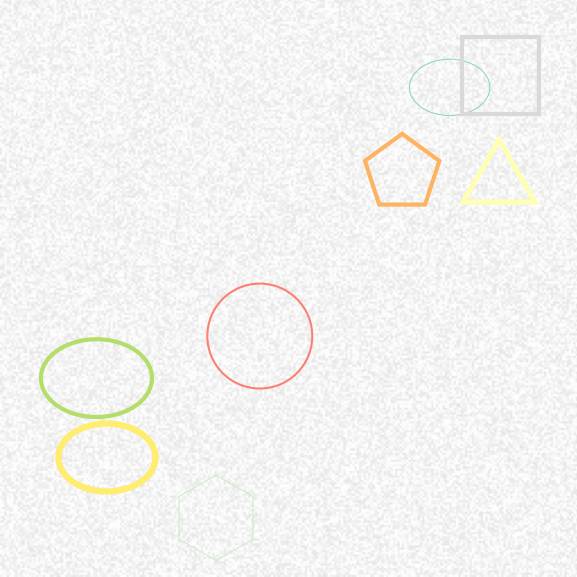[{"shape": "oval", "thickness": 0.5, "radius": 0.35, "center": [0.779, 0.848]}, {"shape": "triangle", "thickness": 2.5, "radius": 0.36, "center": [0.864, 0.685]}, {"shape": "circle", "thickness": 1, "radius": 0.45, "center": [0.45, 0.417]}, {"shape": "pentagon", "thickness": 2, "radius": 0.34, "center": [0.696, 0.7]}, {"shape": "oval", "thickness": 2, "radius": 0.48, "center": [0.167, 0.344]}, {"shape": "square", "thickness": 2, "radius": 0.33, "center": [0.866, 0.868]}, {"shape": "hexagon", "thickness": 0.5, "radius": 0.37, "center": [0.374, 0.102]}, {"shape": "oval", "thickness": 3, "radius": 0.42, "center": [0.185, 0.207]}]